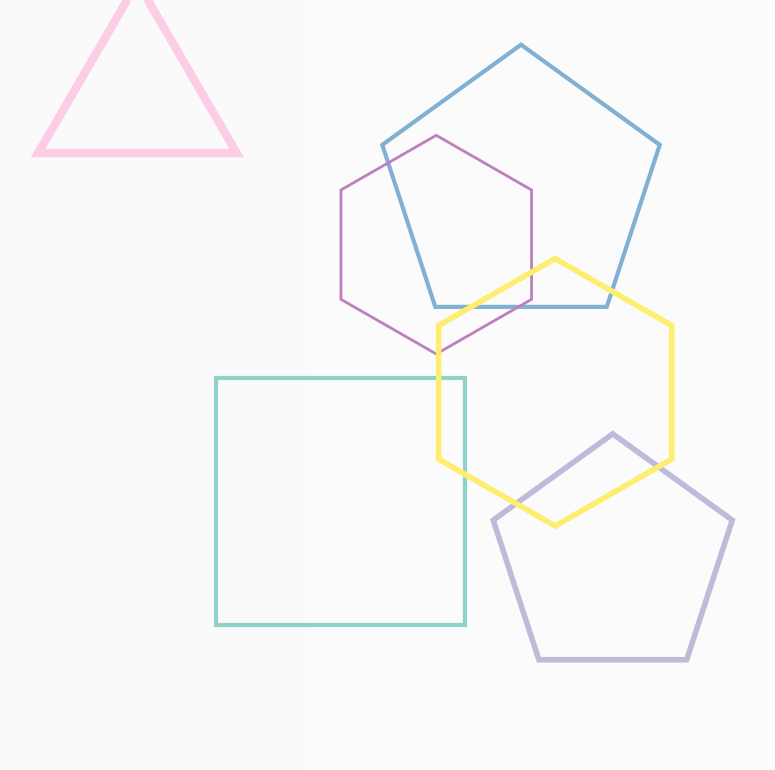[{"shape": "square", "thickness": 1.5, "radius": 0.8, "center": [0.439, 0.349]}, {"shape": "pentagon", "thickness": 2, "radius": 0.81, "center": [0.791, 0.274]}, {"shape": "pentagon", "thickness": 1.5, "radius": 0.94, "center": [0.672, 0.754]}, {"shape": "triangle", "thickness": 3, "radius": 0.74, "center": [0.177, 0.875]}, {"shape": "hexagon", "thickness": 1, "radius": 0.71, "center": [0.563, 0.682]}, {"shape": "hexagon", "thickness": 2, "radius": 0.87, "center": [0.716, 0.49]}]